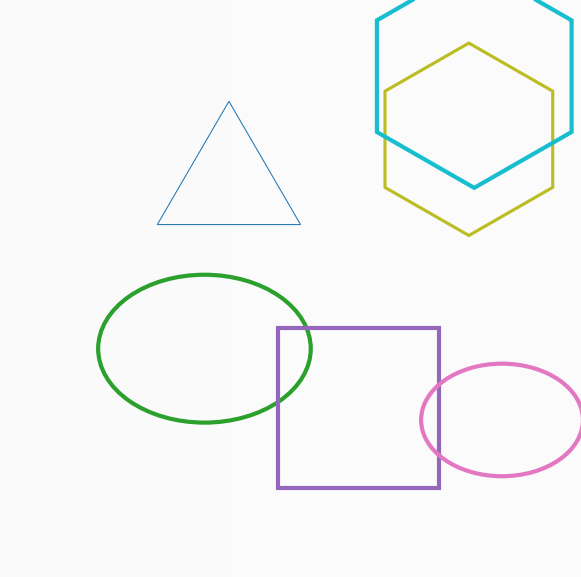[{"shape": "triangle", "thickness": 0.5, "radius": 0.71, "center": [0.394, 0.681]}, {"shape": "oval", "thickness": 2, "radius": 0.91, "center": [0.352, 0.395]}, {"shape": "square", "thickness": 2, "radius": 0.69, "center": [0.617, 0.293]}, {"shape": "oval", "thickness": 2, "radius": 0.7, "center": [0.864, 0.272]}, {"shape": "hexagon", "thickness": 1.5, "radius": 0.83, "center": [0.807, 0.758]}, {"shape": "hexagon", "thickness": 2, "radius": 0.97, "center": [0.816, 0.867]}]